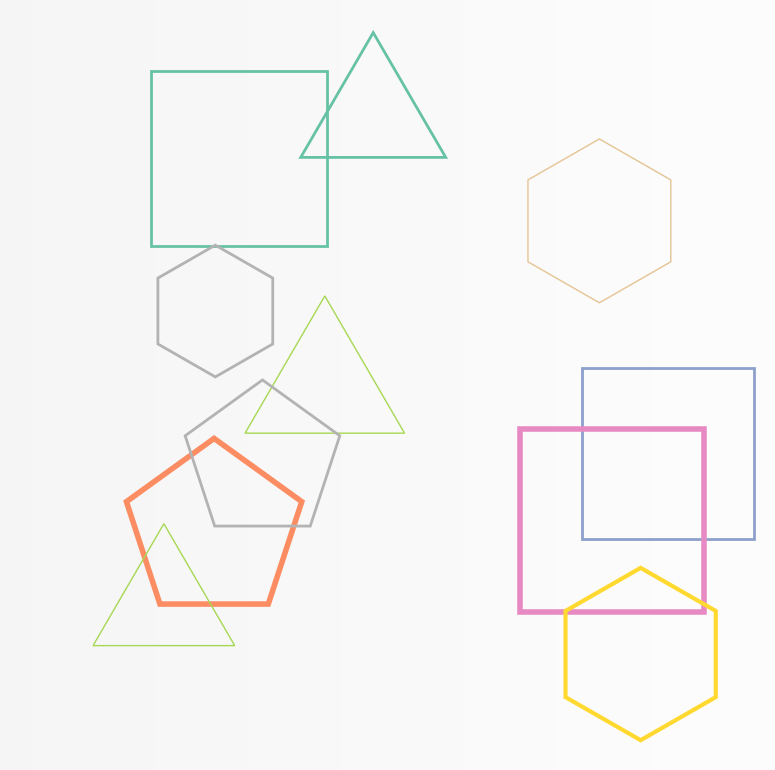[{"shape": "square", "thickness": 1, "radius": 0.57, "center": [0.308, 0.794]}, {"shape": "triangle", "thickness": 1, "radius": 0.54, "center": [0.482, 0.85]}, {"shape": "pentagon", "thickness": 2, "radius": 0.59, "center": [0.276, 0.312]}, {"shape": "square", "thickness": 1, "radius": 0.55, "center": [0.862, 0.411]}, {"shape": "square", "thickness": 2, "radius": 0.59, "center": [0.79, 0.324]}, {"shape": "triangle", "thickness": 0.5, "radius": 0.59, "center": [0.419, 0.497]}, {"shape": "triangle", "thickness": 0.5, "radius": 0.53, "center": [0.211, 0.214]}, {"shape": "hexagon", "thickness": 1.5, "radius": 0.56, "center": [0.827, 0.151]}, {"shape": "hexagon", "thickness": 0.5, "radius": 0.53, "center": [0.773, 0.713]}, {"shape": "hexagon", "thickness": 1, "radius": 0.43, "center": [0.278, 0.596]}, {"shape": "pentagon", "thickness": 1, "radius": 0.52, "center": [0.339, 0.402]}]